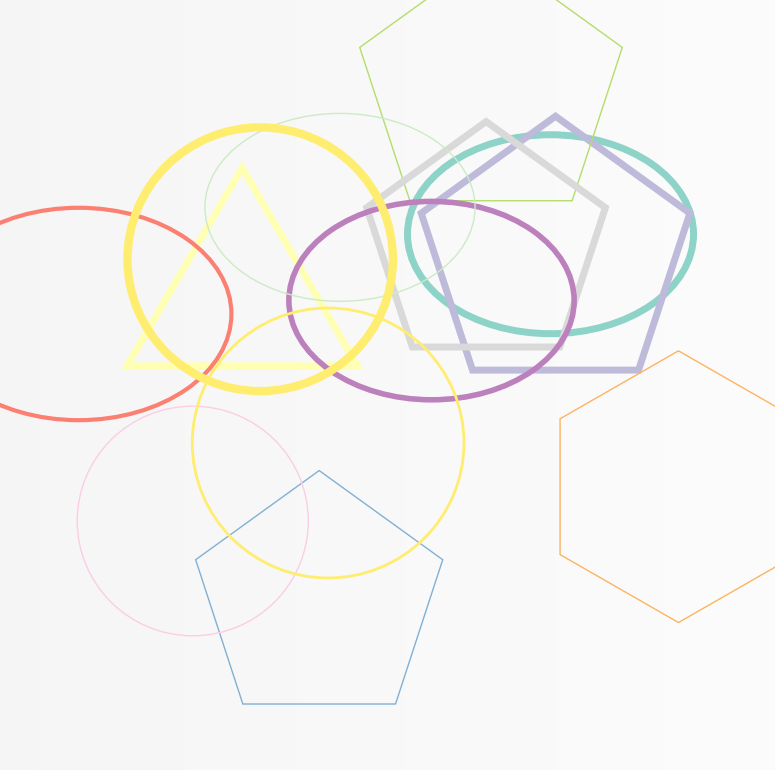[{"shape": "oval", "thickness": 2.5, "radius": 0.92, "center": [0.71, 0.696]}, {"shape": "triangle", "thickness": 2.5, "radius": 0.86, "center": [0.312, 0.611]}, {"shape": "pentagon", "thickness": 2.5, "radius": 0.91, "center": [0.717, 0.667]}, {"shape": "oval", "thickness": 1.5, "radius": 0.99, "center": [0.102, 0.592]}, {"shape": "pentagon", "thickness": 0.5, "radius": 0.84, "center": [0.412, 0.221]}, {"shape": "hexagon", "thickness": 0.5, "radius": 0.88, "center": [0.875, 0.368]}, {"shape": "pentagon", "thickness": 0.5, "radius": 0.89, "center": [0.634, 0.883]}, {"shape": "circle", "thickness": 0.5, "radius": 0.75, "center": [0.249, 0.323]}, {"shape": "pentagon", "thickness": 2.5, "radius": 0.81, "center": [0.627, 0.68]}, {"shape": "oval", "thickness": 2, "radius": 0.92, "center": [0.557, 0.61]}, {"shape": "oval", "thickness": 0.5, "radius": 0.87, "center": [0.439, 0.731]}, {"shape": "circle", "thickness": 1, "radius": 0.88, "center": [0.423, 0.425]}, {"shape": "circle", "thickness": 3, "radius": 0.86, "center": [0.336, 0.663]}]